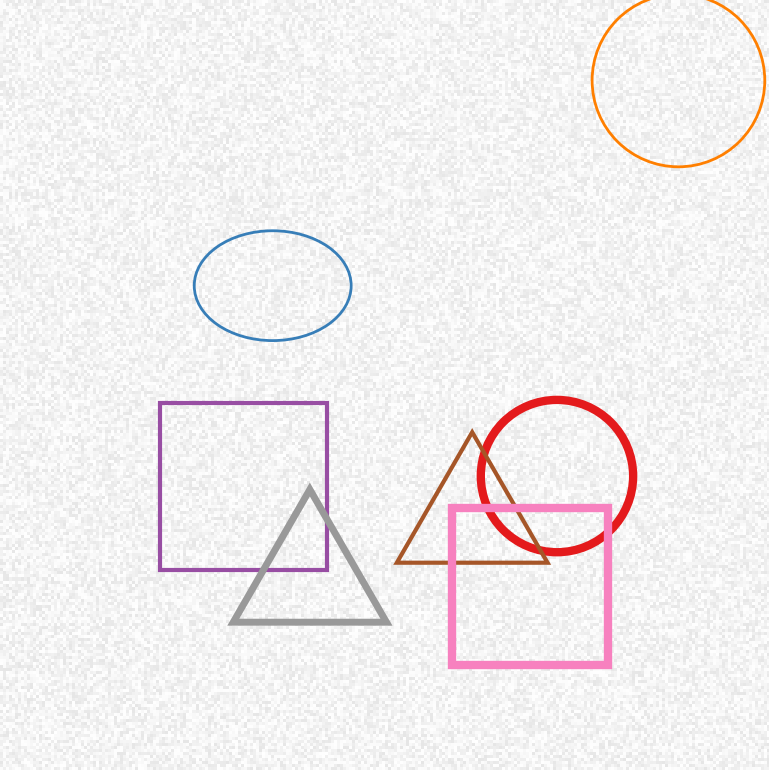[{"shape": "circle", "thickness": 3, "radius": 0.49, "center": [0.723, 0.382]}, {"shape": "oval", "thickness": 1, "radius": 0.51, "center": [0.354, 0.629]}, {"shape": "square", "thickness": 1.5, "radius": 0.54, "center": [0.316, 0.369]}, {"shape": "circle", "thickness": 1, "radius": 0.56, "center": [0.881, 0.895]}, {"shape": "triangle", "thickness": 1.5, "radius": 0.57, "center": [0.613, 0.326]}, {"shape": "square", "thickness": 3, "radius": 0.51, "center": [0.688, 0.238]}, {"shape": "triangle", "thickness": 2.5, "radius": 0.57, "center": [0.402, 0.249]}]